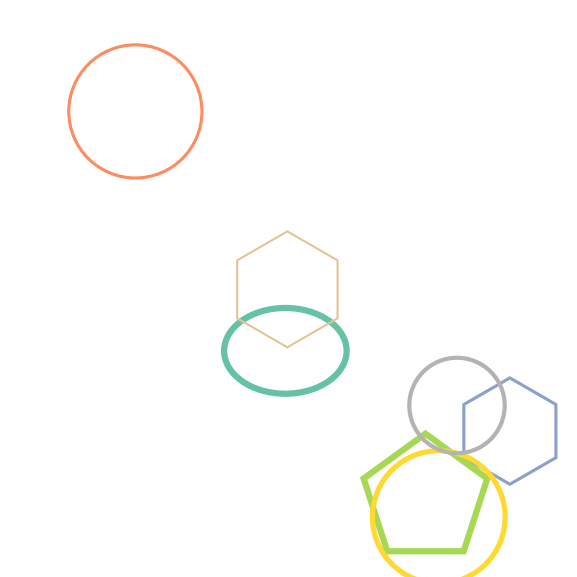[{"shape": "oval", "thickness": 3, "radius": 0.53, "center": [0.494, 0.392]}, {"shape": "circle", "thickness": 1.5, "radius": 0.58, "center": [0.234, 0.806]}, {"shape": "hexagon", "thickness": 1.5, "radius": 0.46, "center": [0.883, 0.253]}, {"shape": "pentagon", "thickness": 3, "radius": 0.56, "center": [0.737, 0.136]}, {"shape": "circle", "thickness": 2.5, "radius": 0.57, "center": [0.76, 0.104]}, {"shape": "hexagon", "thickness": 1, "radius": 0.5, "center": [0.498, 0.498]}, {"shape": "circle", "thickness": 2, "radius": 0.41, "center": [0.791, 0.297]}]